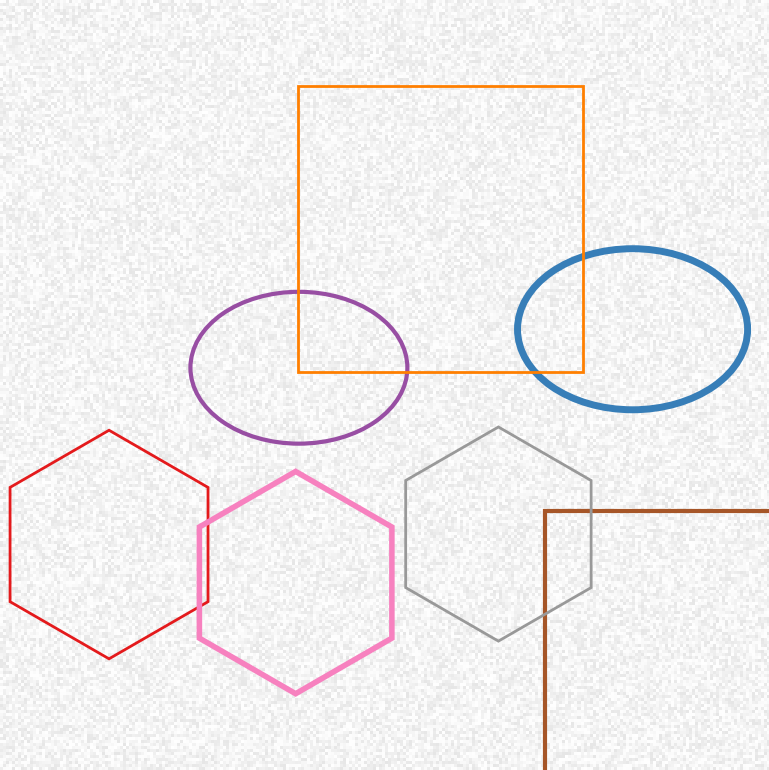[{"shape": "hexagon", "thickness": 1, "radius": 0.74, "center": [0.142, 0.293]}, {"shape": "oval", "thickness": 2.5, "radius": 0.75, "center": [0.822, 0.572]}, {"shape": "oval", "thickness": 1.5, "radius": 0.7, "center": [0.388, 0.522]}, {"shape": "square", "thickness": 1, "radius": 0.93, "center": [0.572, 0.702]}, {"shape": "square", "thickness": 1.5, "radius": 0.93, "center": [0.894, 0.15]}, {"shape": "hexagon", "thickness": 2, "radius": 0.72, "center": [0.384, 0.243]}, {"shape": "hexagon", "thickness": 1, "radius": 0.7, "center": [0.647, 0.306]}]